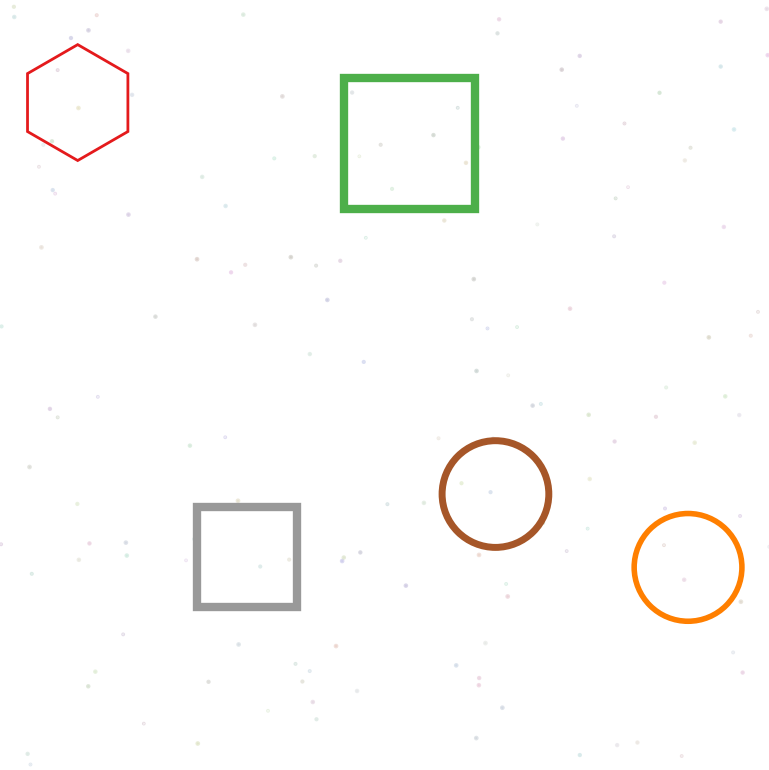[{"shape": "hexagon", "thickness": 1, "radius": 0.38, "center": [0.101, 0.867]}, {"shape": "square", "thickness": 3, "radius": 0.43, "center": [0.532, 0.813]}, {"shape": "circle", "thickness": 2, "radius": 0.35, "center": [0.894, 0.263]}, {"shape": "circle", "thickness": 2.5, "radius": 0.35, "center": [0.643, 0.358]}, {"shape": "square", "thickness": 3, "radius": 0.33, "center": [0.32, 0.277]}]